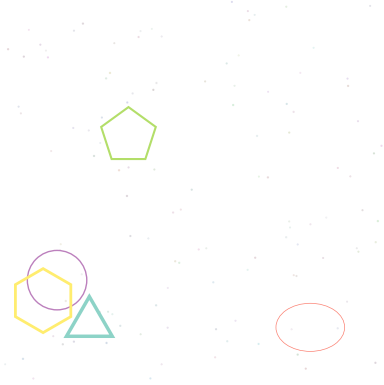[{"shape": "triangle", "thickness": 2.5, "radius": 0.34, "center": [0.232, 0.161]}, {"shape": "oval", "thickness": 0.5, "radius": 0.45, "center": [0.806, 0.15]}, {"shape": "pentagon", "thickness": 1.5, "radius": 0.37, "center": [0.334, 0.647]}, {"shape": "circle", "thickness": 1, "radius": 0.39, "center": [0.148, 0.272]}, {"shape": "hexagon", "thickness": 2, "radius": 0.42, "center": [0.112, 0.219]}]